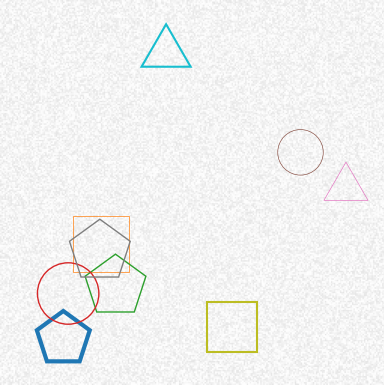[{"shape": "pentagon", "thickness": 3, "radius": 0.36, "center": [0.164, 0.12]}, {"shape": "square", "thickness": 0.5, "radius": 0.36, "center": [0.262, 0.366]}, {"shape": "pentagon", "thickness": 1, "radius": 0.42, "center": [0.3, 0.257]}, {"shape": "circle", "thickness": 1, "radius": 0.4, "center": [0.177, 0.238]}, {"shape": "circle", "thickness": 0.5, "radius": 0.3, "center": [0.781, 0.604]}, {"shape": "triangle", "thickness": 0.5, "radius": 0.33, "center": [0.899, 0.513]}, {"shape": "pentagon", "thickness": 1, "radius": 0.41, "center": [0.259, 0.348]}, {"shape": "square", "thickness": 1.5, "radius": 0.32, "center": [0.602, 0.151]}, {"shape": "triangle", "thickness": 1.5, "radius": 0.37, "center": [0.431, 0.863]}]